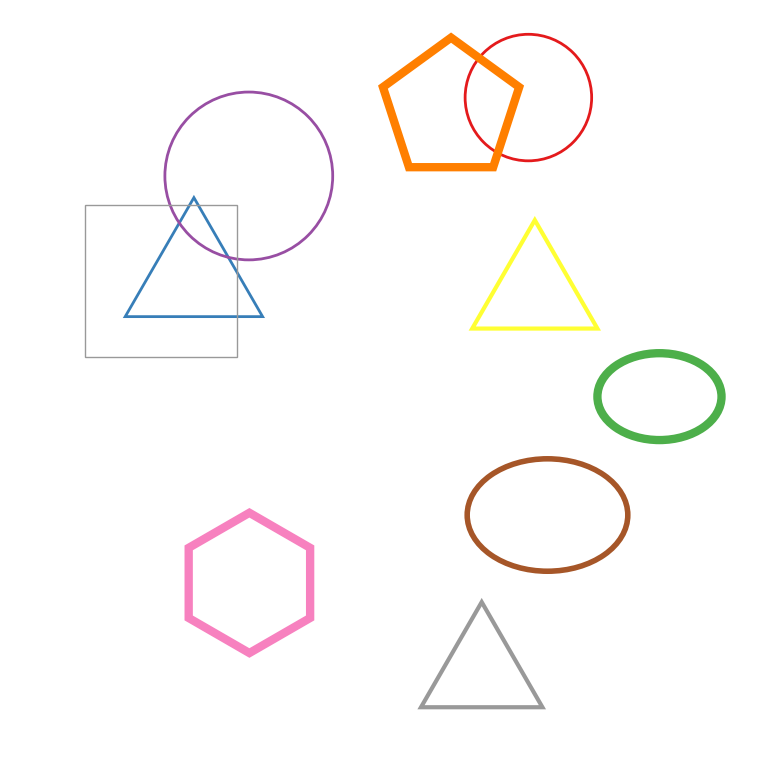[{"shape": "circle", "thickness": 1, "radius": 0.41, "center": [0.686, 0.873]}, {"shape": "triangle", "thickness": 1, "radius": 0.52, "center": [0.252, 0.64]}, {"shape": "oval", "thickness": 3, "radius": 0.4, "center": [0.856, 0.485]}, {"shape": "circle", "thickness": 1, "radius": 0.54, "center": [0.323, 0.771]}, {"shape": "pentagon", "thickness": 3, "radius": 0.47, "center": [0.586, 0.858]}, {"shape": "triangle", "thickness": 1.5, "radius": 0.47, "center": [0.695, 0.62]}, {"shape": "oval", "thickness": 2, "radius": 0.52, "center": [0.711, 0.331]}, {"shape": "hexagon", "thickness": 3, "radius": 0.46, "center": [0.324, 0.243]}, {"shape": "triangle", "thickness": 1.5, "radius": 0.46, "center": [0.626, 0.127]}, {"shape": "square", "thickness": 0.5, "radius": 0.49, "center": [0.209, 0.635]}]